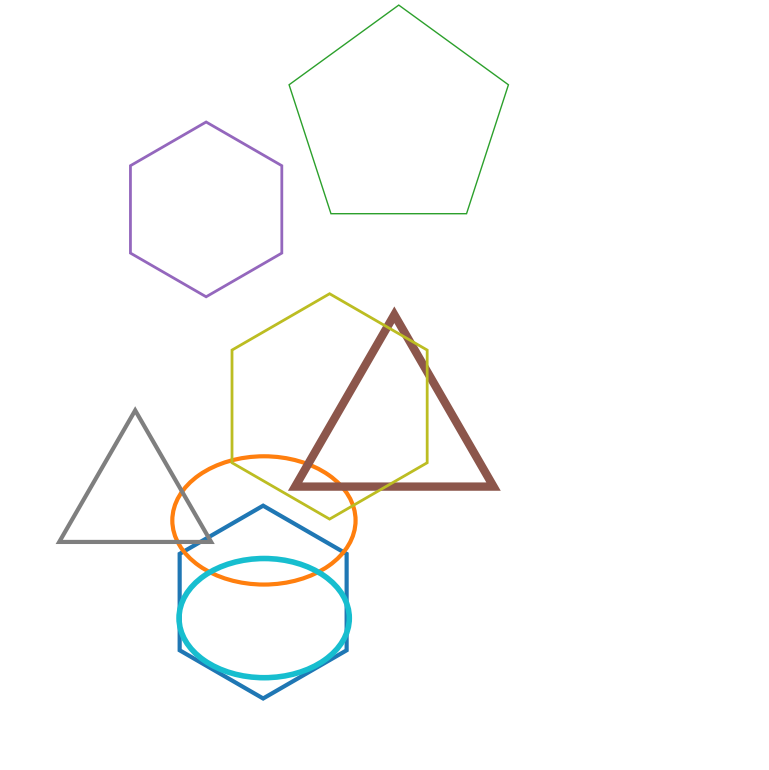[{"shape": "hexagon", "thickness": 1.5, "radius": 0.63, "center": [0.342, 0.218]}, {"shape": "oval", "thickness": 1.5, "radius": 0.59, "center": [0.343, 0.324]}, {"shape": "pentagon", "thickness": 0.5, "radius": 0.75, "center": [0.518, 0.844]}, {"shape": "hexagon", "thickness": 1, "radius": 0.57, "center": [0.268, 0.728]}, {"shape": "triangle", "thickness": 3, "radius": 0.74, "center": [0.512, 0.442]}, {"shape": "triangle", "thickness": 1.5, "radius": 0.57, "center": [0.176, 0.353]}, {"shape": "hexagon", "thickness": 1, "radius": 0.73, "center": [0.428, 0.472]}, {"shape": "oval", "thickness": 2, "radius": 0.55, "center": [0.343, 0.197]}]